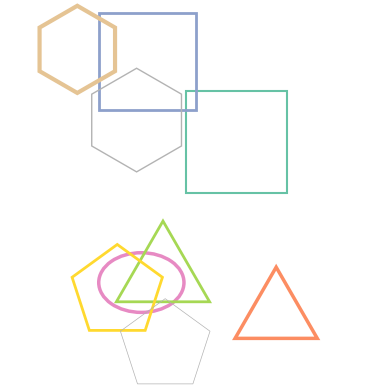[{"shape": "square", "thickness": 1.5, "radius": 0.66, "center": [0.615, 0.631]}, {"shape": "triangle", "thickness": 2.5, "radius": 0.62, "center": [0.717, 0.183]}, {"shape": "square", "thickness": 2, "radius": 0.63, "center": [0.384, 0.841]}, {"shape": "oval", "thickness": 2.5, "radius": 0.55, "center": [0.367, 0.266]}, {"shape": "triangle", "thickness": 2, "radius": 0.7, "center": [0.423, 0.286]}, {"shape": "pentagon", "thickness": 2, "radius": 0.62, "center": [0.305, 0.242]}, {"shape": "hexagon", "thickness": 3, "radius": 0.57, "center": [0.201, 0.872]}, {"shape": "hexagon", "thickness": 1, "radius": 0.67, "center": [0.355, 0.688]}, {"shape": "pentagon", "thickness": 0.5, "radius": 0.61, "center": [0.429, 0.102]}]